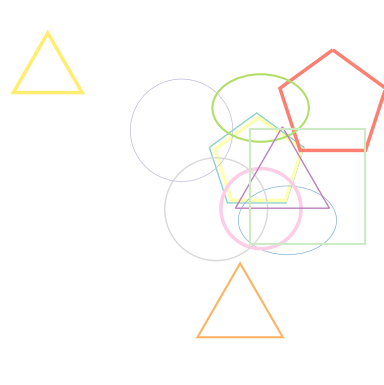[{"shape": "pentagon", "thickness": 1, "radius": 0.65, "center": [0.667, 0.577]}, {"shape": "pentagon", "thickness": 2.5, "radius": 0.59, "center": [0.671, 0.576]}, {"shape": "circle", "thickness": 0.5, "radius": 0.67, "center": [0.472, 0.662]}, {"shape": "pentagon", "thickness": 2.5, "radius": 0.72, "center": [0.864, 0.726]}, {"shape": "oval", "thickness": 0.5, "radius": 0.64, "center": [0.747, 0.428]}, {"shape": "triangle", "thickness": 1.5, "radius": 0.64, "center": [0.624, 0.188]}, {"shape": "oval", "thickness": 1.5, "radius": 0.63, "center": [0.677, 0.719]}, {"shape": "circle", "thickness": 2.5, "radius": 0.52, "center": [0.678, 0.458]}, {"shape": "circle", "thickness": 1, "radius": 0.67, "center": [0.561, 0.457]}, {"shape": "triangle", "thickness": 1, "radius": 0.7, "center": [0.733, 0.53]}, {"shape": "square", "thickness": 1.5, "radius": 0.74, "center": [0.799, 0.516]}, {"shape": "triangle", "thickness": 2.5, "radius": 0.52, "center": [0.124, 0.811]}]